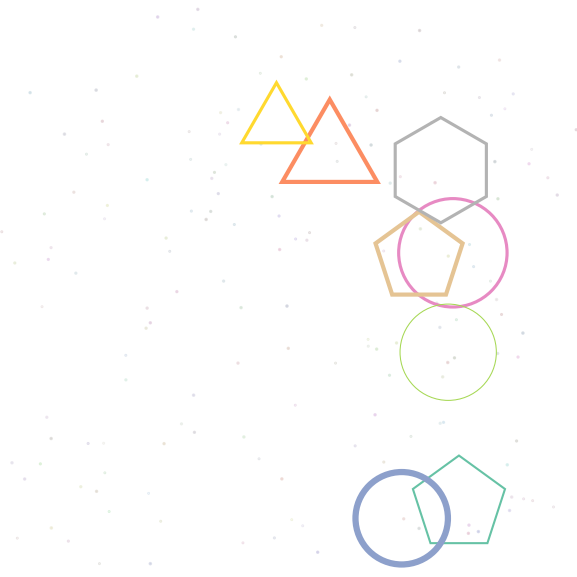[{"shape": "pentagon", "thickness": 1, "radius": 0.42, "center": [0.795, 0.126]}, {"shape": "triangle", "thickness": 2, "radius": 0.48, "center": [0.571, 0.732]}, {"shape": "circle", "thickness": 3, "radius": 0.4, "center": [0.696, 0.102]}, {"shape": "circle", "thickness": 1.5, "radius": 0.47, "center": [0.784, 0.561]}, {"shape": "circle", "thickness": 0.5, "radius": 0.42, "center": [0.776, 0.389]}, {"shape": "triangle", "thickness": 1.5, "radius": 0.35, "center": [0.479, 0.787]}, {"shape": "pentagon", "thickness": 2, "radius": 0.4, "center": [0.726, 0.553]}, {"shape": "hexagon", "thickness": 1.5, "radius": 0.46, "center": [0.763, 0.704]}]